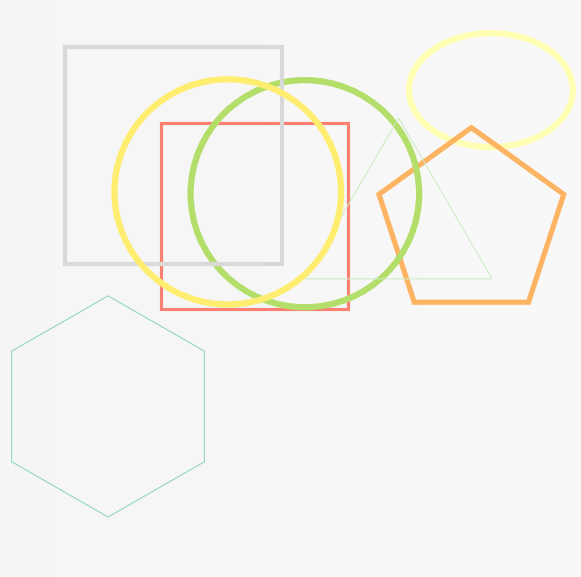[{"shape": "hexagon", "thickness": 0.5, "radius": 0.96, "center": [0.186, 0.295]}, {"shape": "oval", "thickness": 3, "radius": 0.7, "center": [0.845, 0.843]}, {"shape": "square", "thickness": 1.5, "radius": 0.81, "center": [0.438, 0.625]}, {"shape": "pentagon", "thickness": 2.5, "radius": 0.84, "center": [0.811, 0.611]}, {"shape": "circle", "thickness": 3, "radius": 0.98, "center": [0.524, 0.664]}, {"shape": "square", "thickness": 2, "radius": 0.94, "center": [0.298, 0.73]}, {"shape": "triangle", "thickness": 0.5, "radius": 0.93, "center": [0.686, 0.609]}, {"shape": "circle", "thickness": 3, "radius": 0.97, "center": [0.392, 0.667]}]